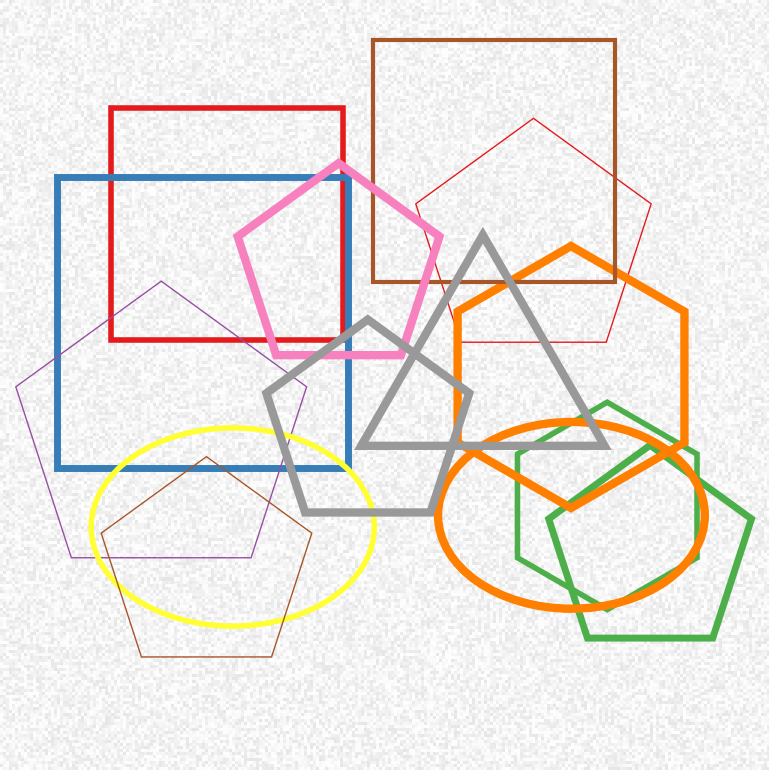[{"shape": "pentagon", "thickness": 0.5, "radius": 0.8, "center": [0.693, 0.686]}, {"shape": "square", "thickness": 2, "radius": 0.75, "center": [0.294, 0.709]}, {"shape": "square", "thickness": 2.5, "radius": 0.94, "center": [0.263, 0.581]}, {"shape": "hexagon", "thickness": 2, "radius": 0.67, "center": [0.789, 0.343]}, {"shape": "pentagon", "thickness": 2.5, "radius": 0.69, "center": [0.844, 0.283]}, {"shape": "pentagon", "thickness": 0.5, "radius": 0.99, "center": [0.209, 0.436]}, {"shape": "oval", "thickness": 3, "radius": 0.87, "center": [0.742, 0.331]}, {"shape": "hexagon", "thickness": 3, "radius": 0.85, "center": [0.742, 0.51]}, {"shape": "oval", "thickness": 2, "radius": 0.92, "center": [0.302, 0.316]}, {"shape": "square", "thickness": 1.5, "radius": 0.79, "center": [0.641, 0.791]}, {"shape": "pentagon", "thickness": 0.5, "radius": 0.72, "center": [0.268, 0.263]}, {"shape": "pentagon", "thickness": 3, "radius": 0.69, "center": [0.44, 0.65]}, {"shape": "triangle", "thickness": 3, "radius": 0.91, "center": [0.627, 0.512]}, {"shape": "pentagon", "thickness": 3, "radius": 0.69, "center": [0.478, 0.446]}]